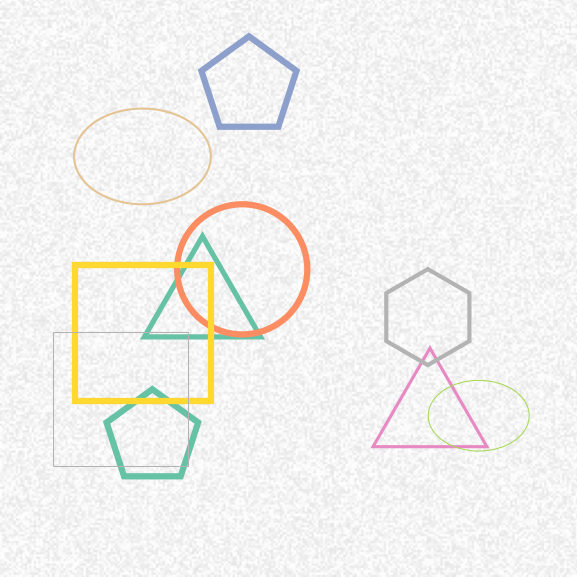[{"shape": "pentagon", "thickness": 3, "radius": 0.42, "center": [0.264, 0.242]}, {"shape": "triangle", "thickness": 2.5, "radius": 0.58, "center": [0.351, 0.474]}, {"shape": "circle", "thickness": 3, "radius": 0.56, "center": [0.419, 0.533]}, {"shape": "pentagon", "thickness": 3, "radius": 0.43, "center": [0.431, 0.85]}, {"shape": "triangle", "thickness": 1.5, "radius": 0.57, "center": [0.745, 0.283]}, {"shape": "oval", "thickness": 0.5, "radius": 0.44, "center": [0.829, 0.279]}, {"shape": "square", "thickness": 3, "radius": 0.59, "center": [0.248, 0.422]}, {"shape": "oval", "thickness": 1, "radius": 0.59, "center": [0.247, 0.728]}, {"shape": "hexagon", "thickness": 2, "radius": 0.42, "center": [0.741, 0.45]}, {"shape": "square", "thickness": 0.5, "radius": 0.58, "center": [0.209, 0.308]}]